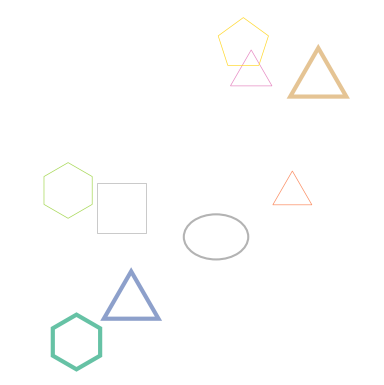[{"shape": "hexagon", "thickness": 3, "radius": 0.35, "center": [0.199, 0.112]}, {"shape": "triangle", "thickness": 0.5, "radius": 0.29, "center": [0.759, 0.497]}, {"shape": "triangle", "thickness": 3, "radius": 0.41, "center": [0.341, 0.213]}, {"shape": "triangle", "thickness": 0.5, "radius": 0.31, "center": [0.652, 0.808]}, {"shape": "hexagon", "thickness": 0.5, "radius": 0.36, "center": [0.177, 0.505]}, {"shape": "pentagon", "thickness": 0.5, "radius": 0.34, "center": [0.632, 0.886]}, {"shape": "triangle", "thickness": 3, "radius": 0.42, "center": [0.827, 0.791]}, {"shape": "oval", "thickness": 1.5, "radius": 0.42, "center": [0.561, 0.385]}, {"shape": "square", "thickness": 0.5, "radius": 0.32, "center": [0.316, 0.46]}]